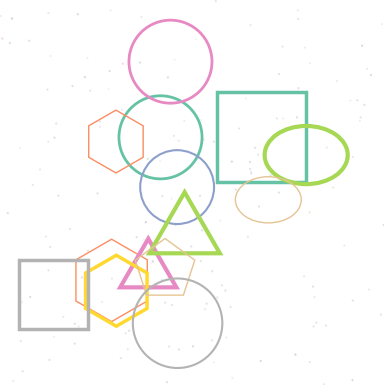[{"shape": "square", "thickness": 2.5, "radius": 0.58, "center": [0.679, 0.644]}, {"shape": "circle", "thickness": 2, "radius": 0.54, "center": [0.417, 0.643]}, {"shape": "hexagon", "thickness": 1, "radius": 0.41, "center": [0.301, 0.632]}, {"shape": "hexagon", "thickness": 1, "radius": 0.53, "center": [0.29, 0.272]}, {"shape": "circle", "thickness": 1.5, "radius": 0.48, "center": [0.46, 0.514]}, {"shape": "circle", "thickness": 2, "radius": 0.54, "center": [0.443, 0.84]}, {"shape": "triangle", "thickness": 3, "radius": 0.42, "center": [0.385, 0.296]}, {"shape": "oval", "thickness": 3, "radius": 0.54, "center": [0.795, 0.597]}, {"shape": "triangle", "thickness": 3, "radius": 0.53, "center": [0.48, 0.395]}, {"shape": "hexagon", "thickness": 2.5, "radius": 0.46, "center": [0.302, 0.245]}, {"shape": "oval", "thickness": 1, "radius": 0.43, "center": [0.697, 0.481]}, {"shape": "pentagon", "thickness": 1, "radius": 0.41, "center": [0.429, 0.299]}, {"shape": "square", "thickness": 2.5, "radius": 0.45, "center": [0.139, 0.236]}, {"shape": "circle", "thickness": 1.5, "radius": 0.58, "center": [0.461, 0.16]}]